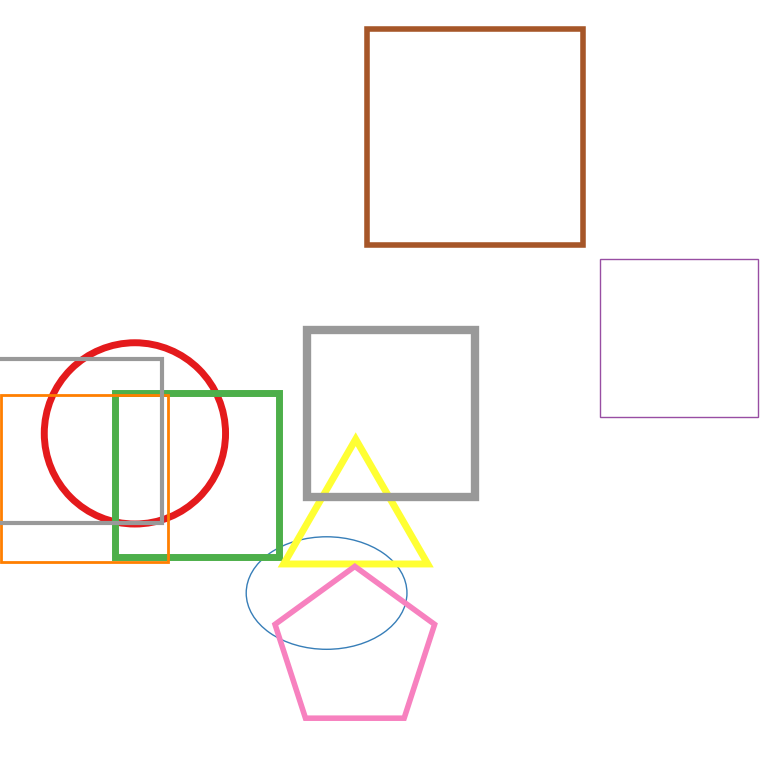[{"shape": "circle", "thickness": 2.5, "radius": 0.59, "center": [0.175, 0.437]}, {"shape": "oval", "thickness": 0.5, "radius": 0.52, "center": [0.424, 0.23]}, {"shape": "square", "thickness": 2.5, "radius": 0.53, "center": [0.255, 0.384]}, {"shape": "square", "thickness": 0.5, "radius": 0.51, "center": [0.882, 0.561]}, {"shape": "square", "thickness": 1, "radius": 0.54, "center": [0.109, 0.379]}, {"shape": "triangle", "thickness": 2.5, "radius": 0.54, "center": [0.462, 0.322]}, {"shape": "square", "thickness": 2, "radius": 0.7, "center": [0.617, 0.823]}, {"shape": "pentagon", "thickness": 2, "radius": 0.54, "center": [0.461, 0.155]}, {"shape": "square", "thickness": 3, "radius": 0.54, "center": [0.508, 0.463]}, {"shape": "square", "thickness": 1.5, "radius": 0.53, "center": [0.104, 0.427]}]